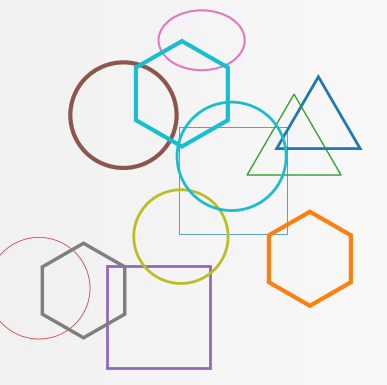[{"shape": "triangle", "thickness": 2, "radius": 0.62, "center": [0.822, 0.676]}, {"shape": "square", "thickness": 0.5, "radius": 0.69, "center": [0.601, 0.531]}, {"shape": "hexagon", "thickness": 3, "radius": 0.61, "center": [0.8, 0.328]}, {"shape": "triangle", "thickness": 1, "radius": 0.7, "center": [0.759, 0.615]}, {"shape": "circle", "thickness": 0.5, "radius": 0.66, "center": [0.1, 0.251]}, {"shape": "square", "thickness": 2, "radius": 0.66, "center": [0.41, 0.176]}, {"shape": "circle", "thickness": 3, "radius": 0.69, "center": [0.319, 0.701]}, {"shape": "oval", "thickness": 1.5, "radius": 0.56, "center": [0.52, 0.895]}, {"shape": "hexagon", "thickness": 2.5, "radius": 0.61, "center": [0.216, 0.245]}, {"shape": "circle", "thickness": 2, "radius": 0.61, "center": [0.467, 0.385]}, {"shape": "circle", "thickness": 2, "radius": 0.7, "center": [0.598, 0.594]}, {"shape": "hexagon", "thickness": 3, "radius": 0.68, "center": [0.469, 0.756]}]